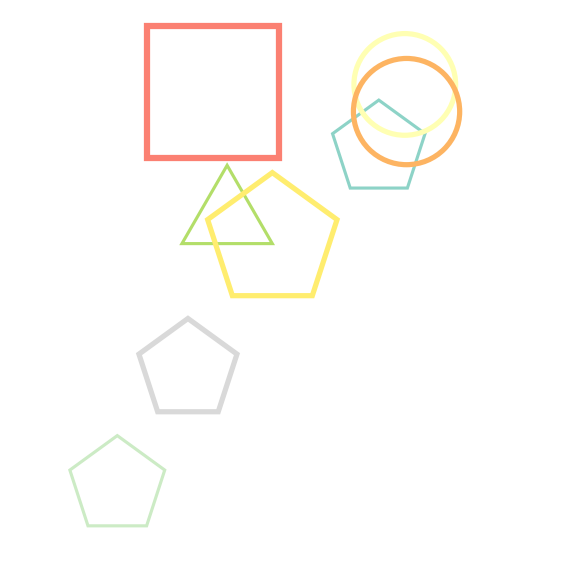[{"shape": "pentagon", "thickness": 1.5, "radius": 0.42, "center": [0.656, 0.742]}, {"shape": "circle", "thickness": 2.5, "radius": 0.44, "center": [0.701, 0.853]}, {"shape": "square", "thickness": 3, "radius": 0.57, "center": [0.368, 0.84]}, {"shape": "circle", "thickness": 2.5, "radius": 0.46, "center": [0.704, 0.806]}, {"shape": "triangle", "thickness": 1.5, "radius": 0.45, "center": [0.393, 0.622]}, {"shape": "pentagon", "thickness": 2.5, "radius": 0.45, "center": [0.325, 0.358]}, {"shape": "pentagon", "thickness": 1.5, "radius": 0.43, "center": [0.203, 0.158]}, {"shape": "pentagon", "thickness": 2.5, "radius": 0.59, "center": [0.472, 0.582]}]